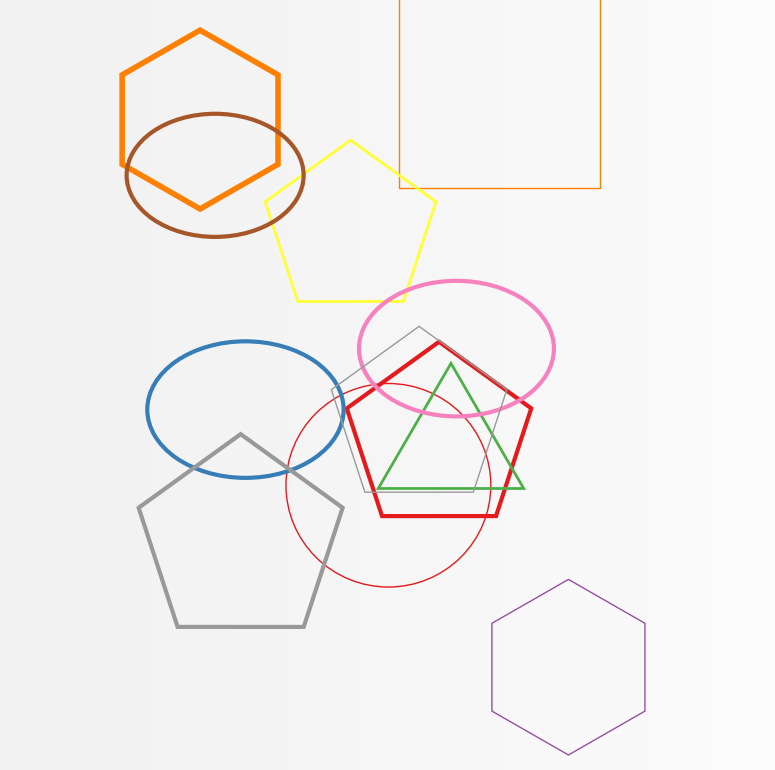[{"shape": "pentagon", "thickness": 1.5, "radius": 0.63, "center": [0.566, 0.431]}, {"shape": "circle", "thickness": 0.5, "radius": 0.66, "center": [0.501, 0.37]}, {"shape": "oval", "thickness": 1.5, "radius": 0.63, "center": [0.317, 0.468]}, {"shape": "triangle", "thickness": 1, "radius": 0.54, "center": [0.582, 0.42]}, {"shape": "hexagon", "thickness": 0.5, "radius": 0.57, "center": [0.733, 0.134]}, {"shape": "hexagon", "thickness": 2, "radius": 0.58, "center": [0.258, 0.845]}, {"shape": "square", "thickness": 0.5, "radius": 0.65, "center": [0.645, 0.886]}, {"shape": "pentagon", "thickness": 1, "radius": 0.58, "center": [0.452, 0.702]}, {"shape": "oval", "thickness": 1.5, "radius": 0.57, "center": [0.278, 0.772]}, {"shape": "oval", "thickness": 1.5, "radius": 0.63, "center": [0.589, 0.547]}, {"shape": "pentagon", "thickness": 1.5, "radius": 0.69, "center": [0.311, 0.298]}, {"shape": "pentagon", "thickness": 0.5, "radius": 0.6, "center": [0.541, 0.457]}]